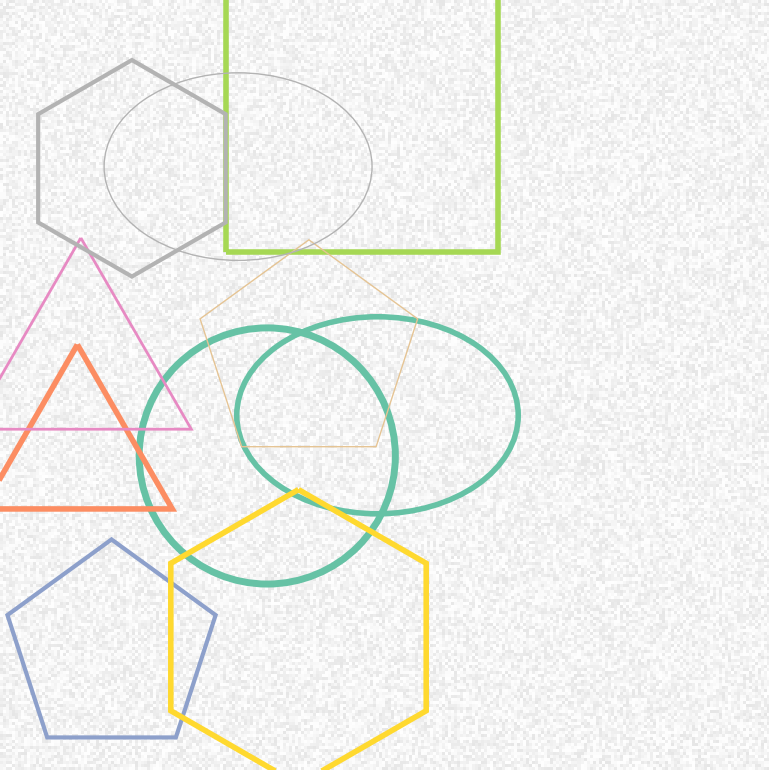[{"shape": "oval", "thickness": 2, "radius": 0.91, "center": [0.49, 0.461]}, {"shape": "circle", "thickness": 2.5, "radius": 0.83, "center": [0.347, 0.408]}, {"shape": "triangle", "thickness": 2, "radius": 0.71, "center": [0.1, 0.41]}, {"shape": "pentagon", "thickness": 1.5, "radius": 0.71, "center": [0.145, 0.157]}, {"shape": "triangle", "thickness": 1, "radius": 0.83, "center": [0.105, 0.525]}, {"shape": "square", "thickness": 2, "radius": 0.88, "center": [0.47, 0.849]}, {"shape": "hexagon", "thickness": 2, "radius": 0.96, "center": [0.388, 0.173]}, {"shape": "pentagon", "thickness": 0.5, "radius": 0.74, "center": [0.401, 0.54]}, {"shape": "oval", "thickness": 0.5, "radius": 0.87, "center": [0.309, 0.784]}, {"shape": "hexagon", "thickness": 1.5, "radius": 0.7, "center": [0.171, 0.781]}]